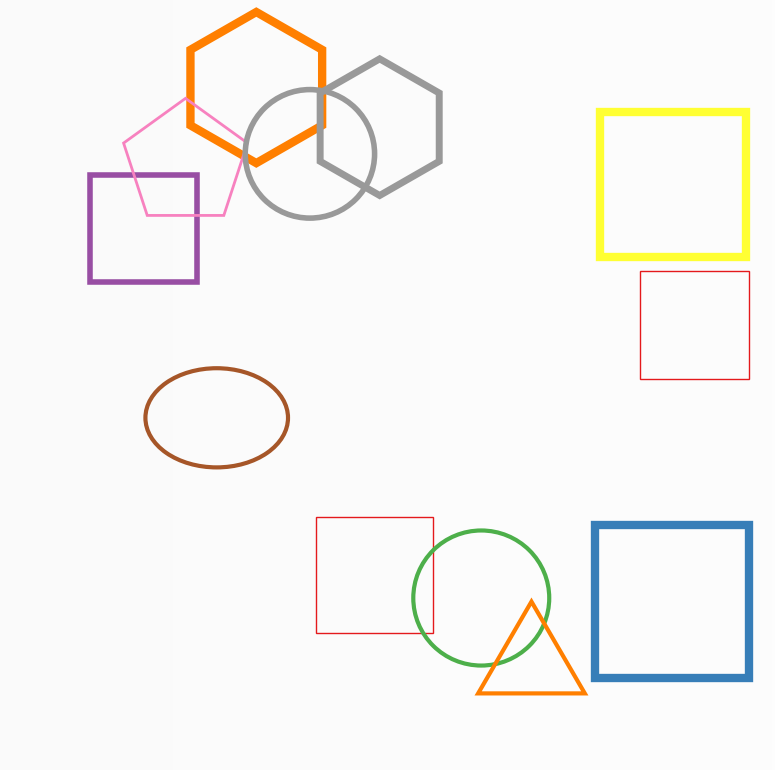[{"shape": "square", "thickness": 0.5, "radius": 0.38, "center": [0.483, 0.253]}, {"shape": "square", "thickness": 0.5, "radius": 0.35, "center": [0.896, 0.578]}, {"shape": "square", "thickness": 3, "radius": 0.5, "center": [0.867, 0.218]}, {"shape": "circle", "thickness": 1.5, "radius": 0.44, "center": [0.621, 0.223]}, {"shape": "square", "thickness": 2, "radius": 0.35, "center": [0.185, 0.703]}, {"shape": "hexagon", "thickness": 3, "radius": 0.49, "center": [0.331, 0.886]}, {"shape": "triangle", "thickness": 1.5, "radius": 0.4, "center": [0.686, 0.139]}, {"shape": "square", "thickness": 3, "radius": 0.47, "center": [0.868, 0.761]}, {"shape": "oval", "thickness": 1.5, "radius": 0.46, "center": [0.28, 0.457]}, {"shape": "pentagon", "thickness": 1, "radius": 0.42, "center": [0.239, 0.788]}, {"shape": "circle", "thickness": 2, "radius": 0.42, "center": [0.4, 0.8]}, {"shape": "hexagon", "thickness": 2.5, "radius": 0.44, "center": [0.49, 0.835]}]